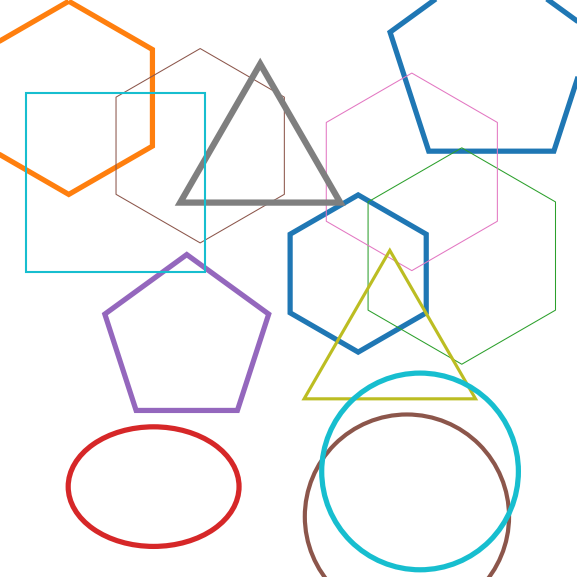[{"shape": "pentagon", "thickness": 2.5, "radius": 0.92, "center": [0.851, 0.886]}, {"shape": "hexagon", "thickness": 2.5, "radius": 0.68, "center": [0.62, 0.526]}, {"shape": "hexagon", "thickness": 2.5, "radius": 0.84, "center": [0.119, 0.83]}, {"shape": "hexagon", "thickness": 0.5, "radius": 0.94, "center": [0.8, 0.556]}, {"shape": "oval", "thickness": 2.5, "radius": 0.74, "center": [0.266, 0.157]}, {"shape": "pentagon", "thickness": 2.5, "radius": 0.75, "center": [0.323, 0.409]}, {"shape": "hexagon", "thickness": 0.5, "radius": 0.84, "center": [0.347, 0.747]}, {"shape": "circle", "thickness": 2, "radius": 0.88, "center": [0.705, 0.105]}, {"shape": "hexagon", "thickness": 0.5, "radius": 0.86, "center": [0.713, 0.702]}, {"shape": "triangle", "thickness": 3, "radius": 0.8, "center": [0.451, 0.728]}, {"shape": "triangle", "thickness": 1.5, "radius": 0.86, "center": [0.675, 0.394]}, {"shape": "circle", "thickness": 2.5, "radius": 0.85, "center": [0.727, 0.183]}, {"shape": "square", "thickness": 1, "radius": 0.78, "center": [0.2, 0.683]}]